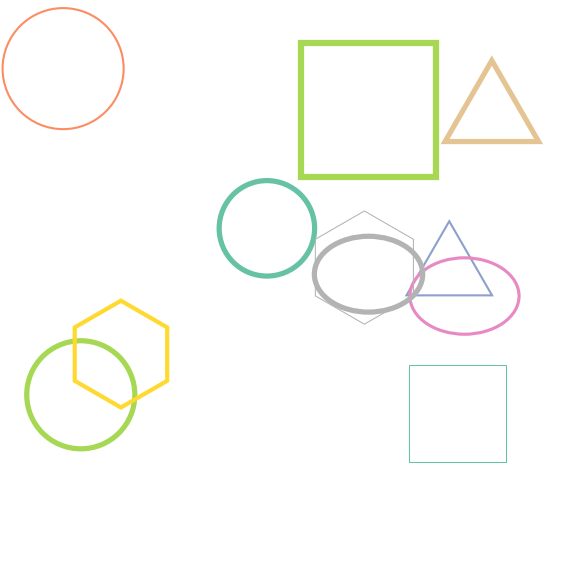[{"shape": "circle", "thickness": 2.5, "radius": 0.41, "center": [0.462, 0.604]}, {"shape": "square", "thickness": 0.5, "radius": 0.42, "center": [0.793, 0.283]}, {"shape": "circle", "thickness": 1, "radius": 0.52, "center": [0.109, 0.88]}, {"shape": "triangle", "thickness": 1, "radius": 0.43, "center": [0.778, 0.53]}, {"shape": "oval", "thickness": 1.5, "radius": 0.47, "center": [0.804, 0.487]}, {"shape": "square", "thickness": 3, "radius": 0.58, "center": [0.638, 0.809]}, {"shape": "circle", "thickness": 2.5, "radius": 0.47, "center": [0.14, 0.316]}, {"shape": "hexagon", "thickness": 2, "radius": 0.46, "center": [0.209, 0.386]}, {"shape": "triangle", "thickness": 2.5, "radius": 0.47, "center": [0.852, 0.801]}, {"shape": "oval", "thickness": 2.5, "radius": 0.47, "center": [0.638, 0.524]}, {"shape": "hexagon", "thickness": 0.5, "radius": 0.49, "center": [0.631, 0.536]}]